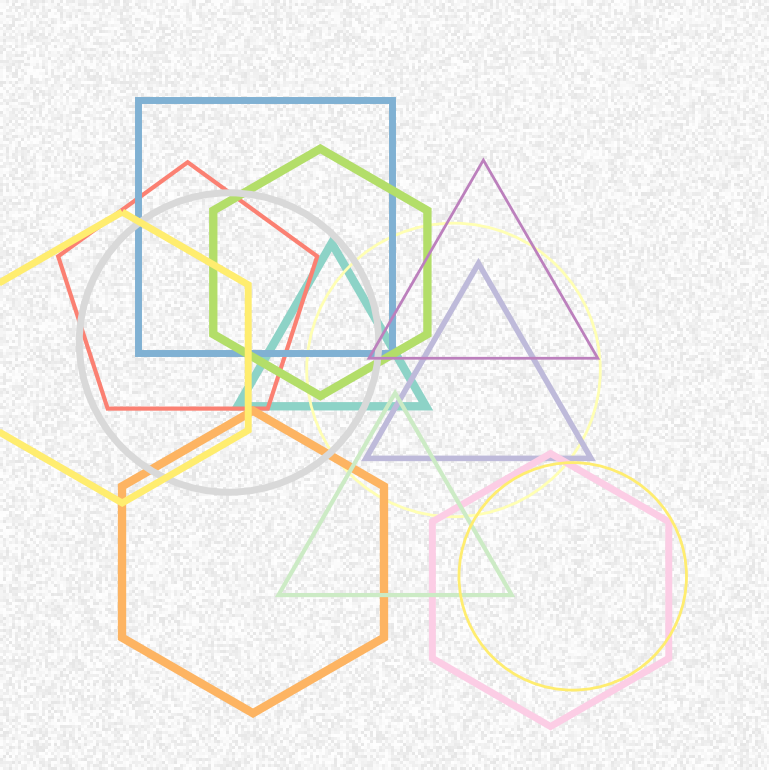[{"shape": "triangle", "thickness": 3, "radius": 0.71, "center": [0.431, 0.543]}, {"shape": "circle", "thickness": 1, "radius": 0.95, "center": [0.589, 0.52]}, {"shape": "triangle", "thickness": 2, "radius": 0.84, "center": [0.621, 0.489]}, {"shape": "pentagon", "thickness": 1.5, "radius": 0.88, "center": [0.244, 0.612]}, {"shape": "square", "thickness": 2.5, "radius": 0.82, "center": [0.344, 0.706]}, {"shape": "hexagon", "thickness": 3, "radius": 0.98, "center": [0.329, 0.27]}, {"shape": "hexagon", "thickness": 3, "radius": 0.8, "center": [0.416, 0.646]}, {"shape": "hexagon", "thickness": 2.5, "radius": 0.89, "center": [0.715, 0.234]}, {"shape": "circle", "thickness": 2.5, "radius": 0.97, "center": [0.297, 0.555]}, {"shape": "triangle", "thickness": 1, "radius": 0.86, "center": [0.628, 0.62]}, {"shape": "triangle", "thickness": 1.5, "radius": 0.87, "center": [0.513, 0.315]}, {"shape": "hexagon", "thickness": 2.5, "radius": 0.94, "center": [0.159, 0.536]}, {"shape": "circle", "thickness": 1, "radius": 0.74, "center": [0.744, 0.251]}]